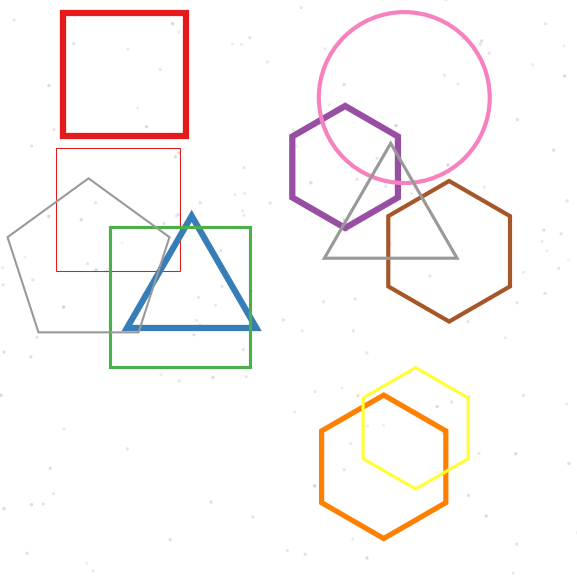[{"shape": "square", "thickness": 0.5, "radius": 0.53, "center": [0.204, 0.636]}, {"shape": "square", "thickness": 3, "radius": 0.53, "center": [0.216, 0.871]}, {"shape": "triangle", "thickness": 3, "radius": 0.65, "center": [0.332, 0.496]}, {"shape": "square", "thickness": 1.5, "radius": 0.61, "center": [0.312, 0.484]}, {"shape": "hexagon", "thickness": 3, "radius": 0.53, "center": [0.598, 0.71]}, {"shape": "hexagon", "thickness": 2.5, "radius": 0.62, "center": [0.664, 0.191]}, {"shape": "hexagon", "thickness": 1.5, "radius": 0.53, "center": [0.72, 0.257]}, {"shape": "hexagon", "thickness": 2, "radius": 0.61, "center": [0.778, 0.564]}, {"shape": "circle", "thickness": 2, "radius": 0.74, "center": [0.7, 0.83]}, {"shape": "triangle", "thickness": 1.5, "radius": 0.66, "center": [0.677, 0.618]}, {"shape": "pentagon", "thickness": 1, "radius": 0.74, "center": [0.153, 0.543]}]